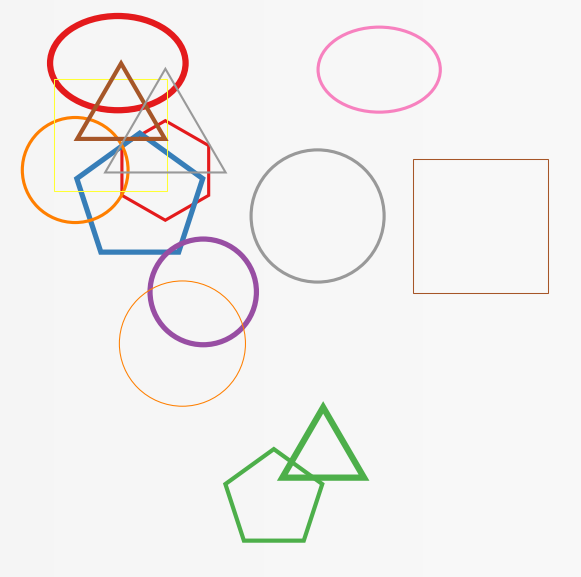[{"shape": "oval", "thickness": 3, "radius": 0.58, "center": [0.203, 0.89]}, {"shape": "hexagon", "thickness": 1.5, "radius": 0.43, "center": [0.284, 0.704]}, {"shape": "pentagon", "thickness": 2.5, "radius": 0.57, "center": [0.24, 0.655]}, {"shape": "triangle", "thickness": 3, "radius": 0.41, "center": [0.556, 0.213]}, {"shape": "pentagon", "thickness": 2, "radius": 0.44, "center": [0.471, 0.134]}, {"shape": "circle", "thickness": 2.5, "radius": 0.46, "center": [0.35, 0.494]}, {"shape": "circle", "thickness": 1.5, "radius": 0.45, "center": [0.129, 0.705]}, {"shape": "circle", "thickness": 0.5, "radius": 0.54, "center": [0.314, 0.404]}, {"shape": "square", "thickness": 0.5, "radius": 0.49, "center": [0.19, 0.766]}, {"shape": "triangle", "thickness": 2, "radius": 0.44, "center": [0.208, 0.802]}, {"shape": "square", "thickness": 0.5, "radius": 0.58, "center": [0.827, 0.608]}, {"shape": "oval", "thickness": 1.5, "radius": 0.53, "center": [0.652, 0.879]}, {"shape": "circle", "thickness": 1.5, "radius": 0.57, "center": [0.546, 0.625]}, {"shape": "triangle", "thickness": 1, "radius": 0.6, "center": [0.285, 0.76]}]